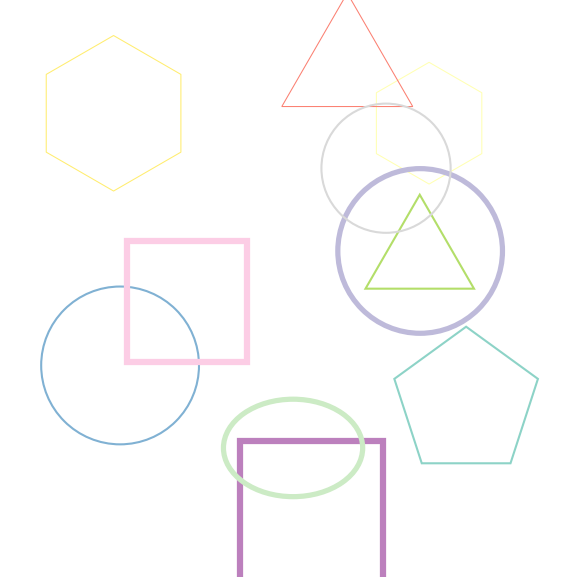[{"shape": "pentagon", "thickness": 1, "radius": 0.65, "center": [0.807, 0.303]}, {"shape": "hexagon", "thickness": 0.5, "radius": 0.53, "center": [0.743, 0.786]}, {"shape": "circle", "thickness": 2.5, "radius": 0.71, "center": [0.728, 0.565]}, {"shape": "triangle", "thickness": 0.5, "radius": 0.65, "center": [0.601, 0.88]}, {"shape": "circle", "thickness": 1, "radius": 0.68, "center": [0.208, 0.366]}, {"shape": "triangle", "thickness": 1, "radius": 0.54, "center": [0.727, 0.553]}, {"shape": "square", "thickness": 3, "radius": 0.52, "center": [0.324, 0.477]}, {"shape": "circle", "thickness": 1, "radius": 0.56, "center": [0.668, 0.708]}, {"shape": "square", "thickness": 3, "radius": 0.62, "center": [0.54, 0.113]}, {"shape": "oval", "thickness": 2.5, "radius": 0.6, "center": [0.507, 0.223]}, {"shape": "hexagon", "thickness": 0.5, "radius": 0.67, "center": [0.197, 0.803]}]